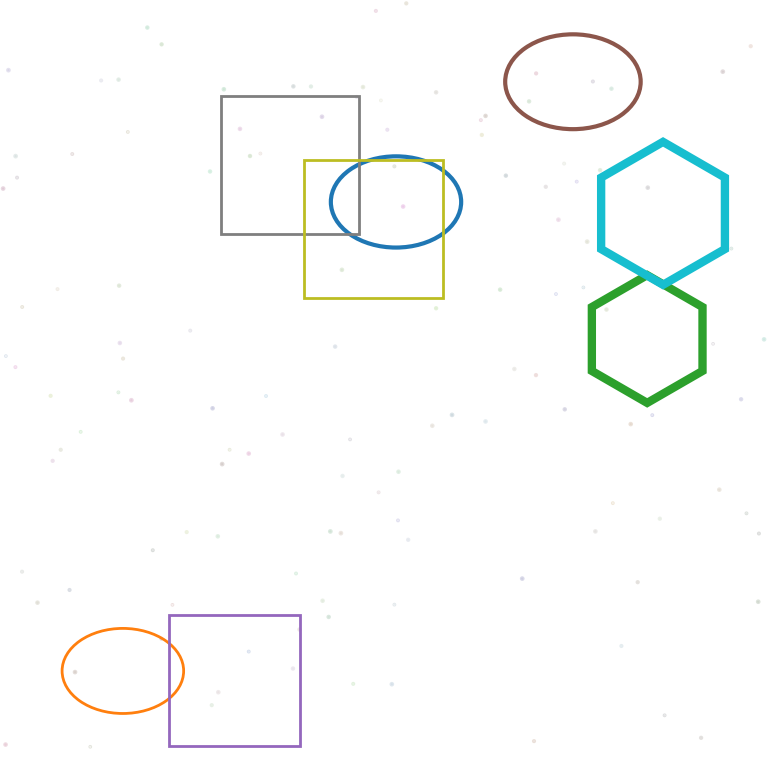[{"shape": "oval", "thickness": 1.5, "radius": 0.42, "center": [0.514, 0.738]}, {"shape": "oval", "thickness": 1, "radius": 0.39, "center": [0.16, 0.129]}, {"shape": "hexagon", "thickness": 3, "radius": 0.41, "center": [0.84, 0.56]}, {"shape": "square", "thickness": 1, "radius": 0.43, "center": [0.304, 0.116]}, {"shape": "oval", "thickness": 1.5, "radius": 0.44, "center": [0.744, 0.894]}, {"shape": "square", "thickness": 1, "radius": 0.45, "center": [0.376, 0.786]}, {"shape": "square", "thickness": 1, "radius": 0.45, "center": [0.485, 0.703]}, {"shape": "hexagon", "thickness": 3, "radius": 0.46, "center": [0.861, 0.723]}]